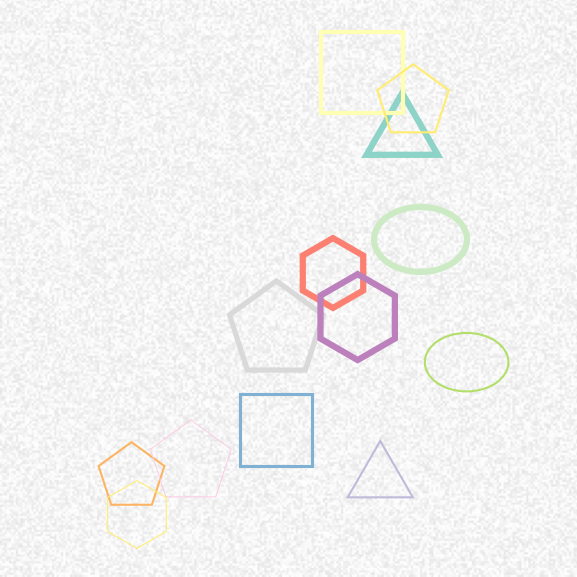[{"shape": "triangle", "thickness": 3, "radius": 0.36, "center": [0.696, 0.767]}, {"shape": "square", "thickness": 2, "radius": 0.35, "center": [0.627, 0.873]}, {"shape": "triangle", "thickness": 1, "radius": 0.33, "center": [0.658, 0.171]}, {"shape": "hexagon", "thickness": 3, "radius": 0.3, "center": [0.577, 0.526]}, {"shape": "square", "thickness": 1.5, "radius": 0.31, "center": [0.478, 0.255]}, {"shape": "pentagon", "thickness": 1, "radius": 0.3, "center": [0.228, 0.174]}, {"shape": "oval", "thickness": 1, "radius": 0.36, "center": [0.808, 0.372]}, {"shape": "pentagon", "thickness": 0.5, "radius": 0.37, "center": [0.33, 0.198]}, {"shape": "pentagon", "thickness": 2.5, "radius": 0.43, "center": [0.479, 0.427]}, {"shape": "hexagon", "thickness": 3, "radius": 0.37, "center": [0.619, 0.45]}, {"shape": "oval", "thickness": 3, "radius": 0.4, "center": [0.728, 0.585]}, {"shape": "pentagon", "thickness": 1, "radius": 0.33, "center": [0.715, 0.823]}, {"shape": "hexagon", "thickness": 0.5, "radius": 0.29, "center": [0.237, 0.108]}]